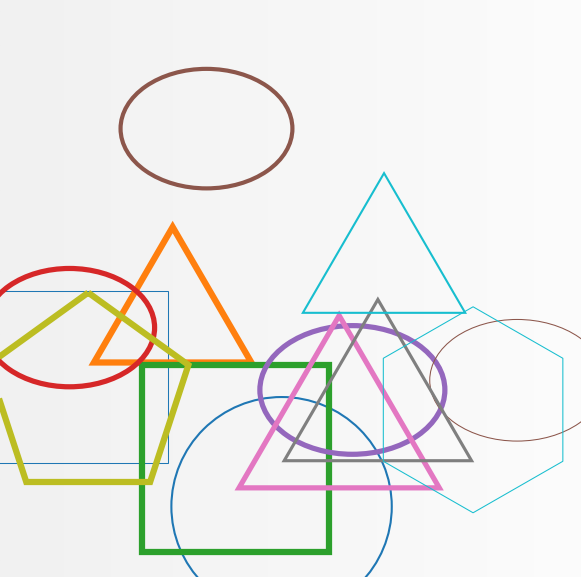[{"shape": "square", "thickness": 0.5, "radius": 0.75, "center": [0.14, 0.346]}, {"shape": "circle", "thickness": 1, "radius": 0.95, "center": [0.484, 0.122]}, {"shape": "triangle", "thickness": 3, "radius": 0.78, "center": [0.297, 0.45]}, {"shape": "square", "thickness": 3, "radius": 0.81, "center": [0.405, 0.205]}, {"shape": "oval", "thickness": 2.5, "radius": 0.73, "center": [0.12, 0.432]}, {"shape": "oval", "thickness": 2.5, "radius": 0.8, "center": [0.606, 0.324]}, {"shape": "oval", "thickness": 2, "radius": 0.74, "center": [0.355, 0.776]}, {"shape": "oval", "thickness": 0.5, "radius": 0.75, "center": [0.89, 0.341]}, {"shape": "triangle", "thickness": 2.5, "radius": 0.99, "center": [0.584, 0.254]}, {"shape": "triangle", "thickness": 1.5, "radius": 0.93, "center": [0.65, 0.294]}, {"shape": "pentagon", "thickness": 3, "radius": 0.91, "center": [0.152, 0.311]}, {"shape": "hexagon", "thickness": 0.5, "radius": 0.89, "center": [0.814, 0.29]}, {"shape": "triangle", "thickness": 1, "radius": 0.81, "center": [0.661, 0.538]}]